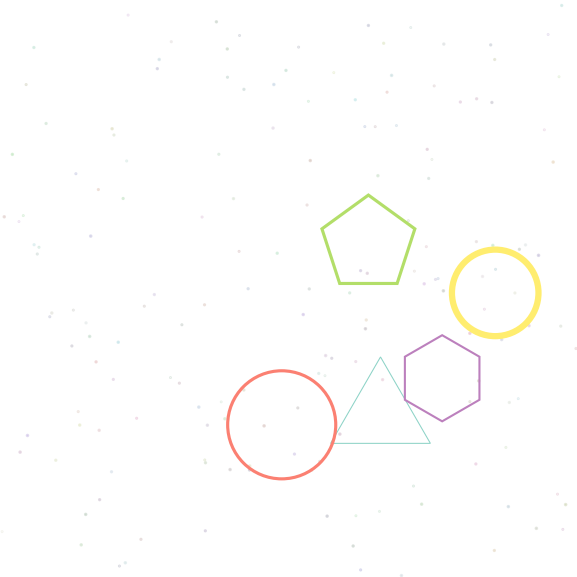[{"shape": "triangle", "thickness": 0.5, "radius": 0.5, "center": [0.659, 0.281]}, {"shape": "circle", "thickness": 1.5, "radius": 0.47, "center": [0.488, 0.264]}, {"shape": "pentagon", "thickness": 1.5, "radius": 0.42, "center": [0.638, 0.577]}, {"shape": "hexagon", "thickness": 1, "radius": 0.37, "center": [0.766, 0.344]}, {"shape": "circle", "thickness": 3, "radius": 0.37, "center": [0.858, 0.492]}]